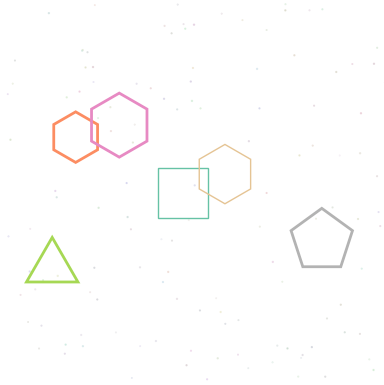[{"shape": "square", "thickness": 1, "radius": 0.33, "center": [0.476, 0.498]}, {"shape": "hexagon", "thickness": 2, "radius": 0.33, "center": [0.197, 0.644]}, {"shape": "hexagon", "thickness": 2, "radius": 0.42, "center": [0.31, 0.675]}, {"shape": "triangle", "thickness": 2, "radius": 0.39, "center": [0.136, 0.306]}, {"shape": "hexagon", "thickness": 1, "radius": 0.39, "center": [0.584, 0.548]}, {"shape": "pentagon", "thickness": 2, "radius": 0.42, "center": [0.836, 0.375]}]